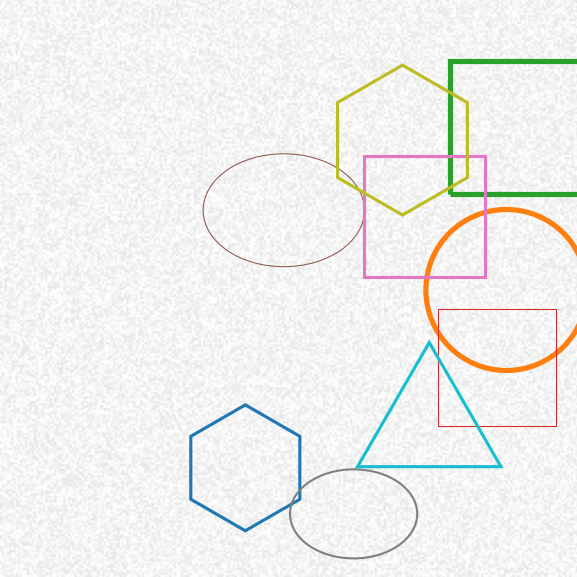[{"shape": "hexagon", "thickness": 1.5, "radius": 0.54, "center": [0.425, 0.189]}, {"shape": "circle", "thickness": 2.5, "radius": 0.7, "center": [0.877, 0.497]}, {"shape": "square", "thickness": 2.5, "radius": 0.58, "center": [0.895, 0.778]}, {"shape": "square", "thickness": 0.5, "radius": 0.51, "center": [0.861, 0.363]}, {"shape": "oval", "thickness": 0.5, "radius": 0.7, "center": [0.491, 0.635]}, {"shape": "square", "thickness": 1.5, "radius": 0.52, "center": [0.735, 0.624]}, {"shape": "oval", "thickness": 1, "radius": 0.55, "center": [0.612, 0.109]}, {"shape": "hexagon", "thickness": 1.5, "radius": 0.65, "center": [0.697, 0.757]}, {"shape": "triangle", "thickness": 1.5, "radius": 0.72, "center": [0.743, 0.263]}]